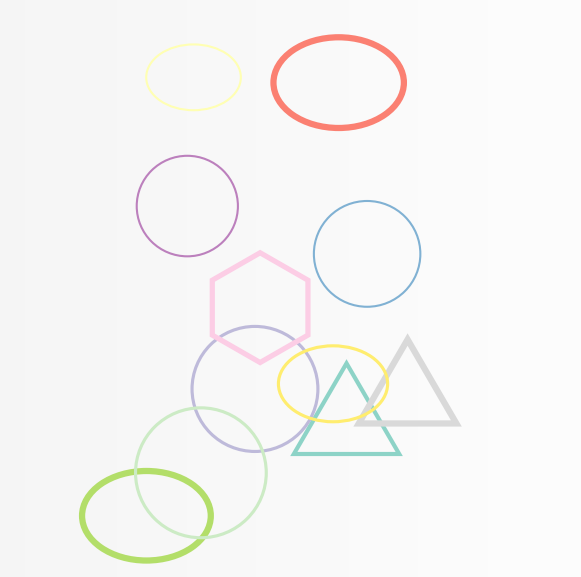[{"shape": "triangle", "thickness": 2, "radius": 0.52, "center": [0.596, 0.265]}, {"shape": "oval", "thickness": 1, "radius": 0.41, "center": [0.333, 0.865]}, {"shape": "circle", "thickness": 1.5, "radius": 0.54, "center": [0.439, 0.326]}, {"shape": "oval", "thickness": 3, "radius": 0.56, "center": [0.583, 0.856]}, {"shape": "circle", "thickness": 1, "radius": 0.46, "center": [0.632, 0.56]}, {"shape": "oval", "thickness": 3, "radius": 0.55, "center": [0.252, 0.106]}, {"shape": "hexagon", "thickness": 2.5, "radius": 0.48, "center": [0.448, 0.466]}, {"shape": "triangle", "thickness": 3, "radius": 0.48, "center": [0.701, 0.314]}, {"shape": "circle", "thickness": 1, "radius": 0.44, "center": [0.322, 0.642]}, {"shape": "circle", "thickness": 1.5, "radius": 0.56, "center": [0.346, 0.18]}, {"shape": "oval", "thickness": 1.5, "radius": 0.47, "center": [0.573, 0.335]}]